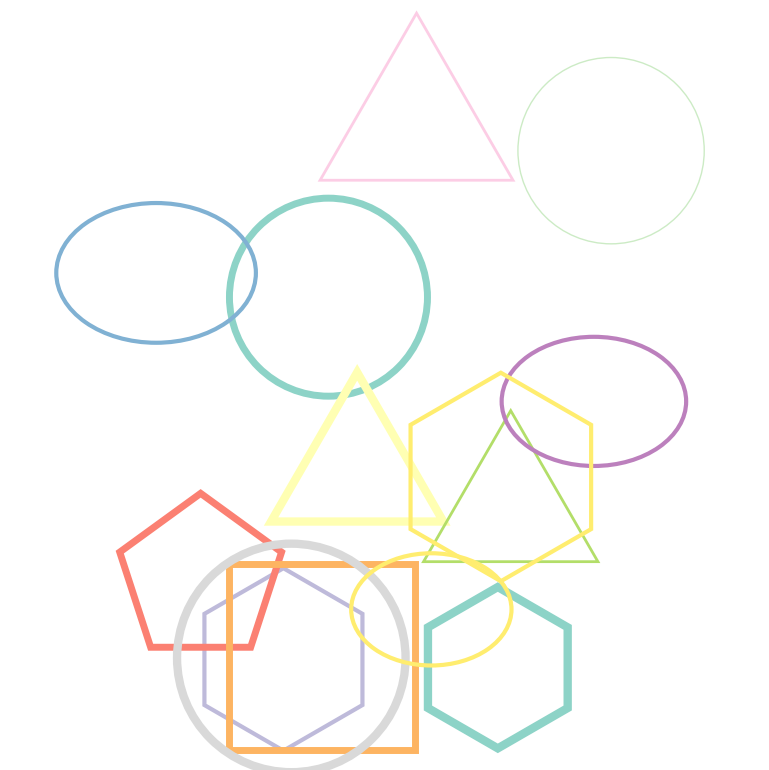[{"shape": "hexagon", "thickness": 3, "radius": 0.52, "center": [0.647, 0.133]}, {"shape": "circle", "thickness": 2.5, "radius": 0.64, "center": [0.427, 0.614]}, {"shape": "triangle", "thickness": 3, "radius": 0.65, "center": [0.464, 0.387]}, {"shape": "hexagon", "thickness": 1.5, "radius": 0.59, "center": [0.368, 0.144]}, {"shape": "pentagon", "thickness": 2.5, "radius": 0.55, "center": [0.261, 0.249]}, {"shape": "oval", "thickness": 1.5, "radius": 0.65, "center": [0.203, 0.646]}, {"shape": "square", "thickness": 2.5, "radius": 0.6, "center": [0.418, 0.147]}, {"shape": "triangle", "thickness": 1, "radius": 0.65, "center": [0.663, 0.336]}, {"shape": "triangle", "thickness": 1, "radius": 0.72, "center": [0.541, 0.838]}, {"shape": "circle", "thickness": 3, "radius": 0.74, "center": [0.378, 0.146]}, {"shape": "oval", "thickness": 1.5, "radius": 0.6, "center": [0.771, 0.479]}, {"shape": "circle", "thickness": 0.5, "radius": 0.6, "center": [0.794, 0.804]}, {"shape": "hexagon", "thickness": 1.5, "radius": 0.68, "center": [0.65, 0.381]}, {"shape": "oval", "thickness": 1.5, "radius": 0.52, "center": [0.56, 0.209]}]